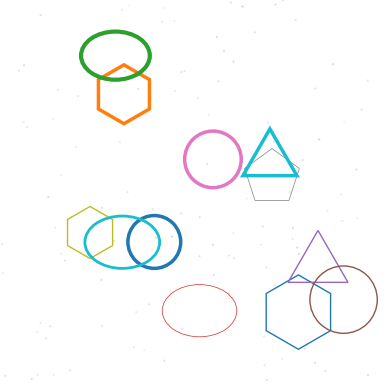[{"shape": "circle", "thickness": 2.5, "radius": 0.34, "center": [0.401, 0.372]}, {"shape": "hexagon", "thickness": 1, "radius": 0.48, "center": [0.775, 0.189]}, {"shape": "hexagon", "thickness": 2.5, "radius": 0.38, "center": [0.322, 0.755]}, {"shape": "oval", "thickness": 3, "radius": 0.45, "center": [0.3, 0.855]}, {"shape": "oval", "thickness": 0.5, "radius": 0.48, "center": [0.518, 0.193]}, {"shape": "triangle", "thickness": 1, "radius": 0.45, "center": [0.826, 0.312]}, {"shape": "circle", "thickness": 1, "radius": 0.44, "center": [0.892, 0.222]}, {"shape": "circle", "thickness": 2.5, "radius": 0.37, "center": [0.553, 0.586]}, {"shape": "pentagon", "thickness": 0.5, "radius": 0.37, "center": [0.706, 0.539]}, {"shape": "hexagon", "thickness": 1, "radius": 0.34, "center": [0.234, 0.396]}, {"shape": "oval", "thickness": 2, "radius": 0.49, "center": [0.318, 0.371]}, {"shape": "triangle", "thickness": 2.5, "radius": 0.4, "center": [0.701, 0.584]}]